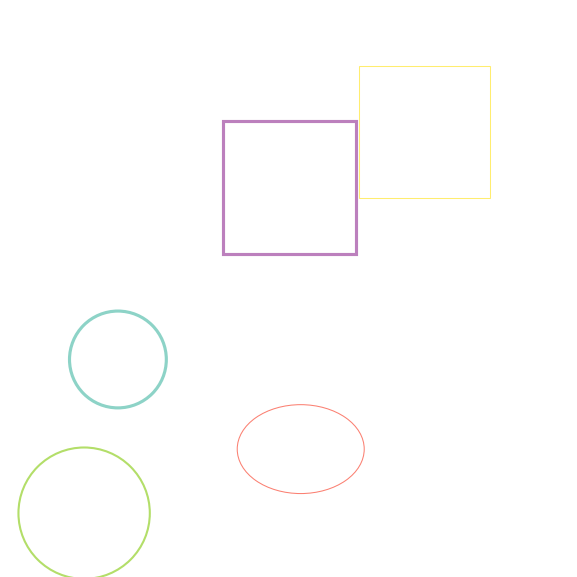[{"shape": "circle", "thickness": 1.5, "radius": 0.42, "center": [0.204, 0.377]}, {"shape": "oval", "thickness": 0.5, "radius": 0.55, "center": [0.521, 0.221]}, {"shape": "circle", "thickness": 1, "radius": 0.57, "center": [0.146, 0.111]}, {"shape": "square", "thickness": 1.5, "radius": 0.58, "center": [0.501, 0.675]}, {"shape": "square", "thickness": 0.5, "radius": 0.57, "center": [0.735, 0.77]}]